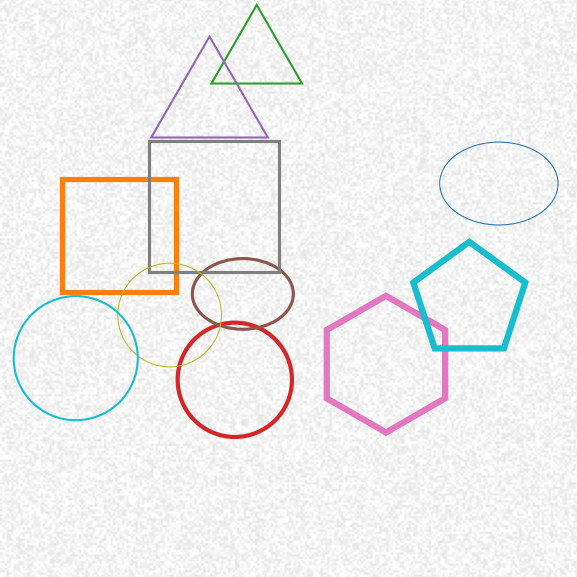[{"shape": "oval", "thickness": 0.5, "radius": 0.51, "center": [0.864, 0.681]}, {"shape": "square", "thickness": 2.5, "radius": 0.49, "center": [0.206, 0.592]}, {"shape": "triangle", "thickness": 1, "radius": 0.45, "center": [0.445, 0.9]}, {"shape": "circle", "thickness": 2, "radius": 0.49, "center": [0.407, 0.341]}, {"shape": "triangle", "thickness": 1, "radius": 0.58, "center": [0.363, 0.819]}, {"shape": "oval", "thickness": 1.5, "radius": 0.44, "center": [0.42, 0.49]}, {"shape": "hexagon", "thickness": 3, "radius": 0.59, "center": [0.668, 0.369]}, {"shape": "square", "thickness": 1.5, "radius": 0.56, "center": [0.37, 0.641]}, {"shape": "circle", "thickness": 0.5, "radius": 0.45, "center": [0.294, 0.454]}, {"shape": "pentagon", "thickness": 3, "radius": 0.51, "center": [0.813, 0.478]}, {"shape": "circle", "thickness": 1, "radius": 0.54, "center": [0.131, 0.379]}]